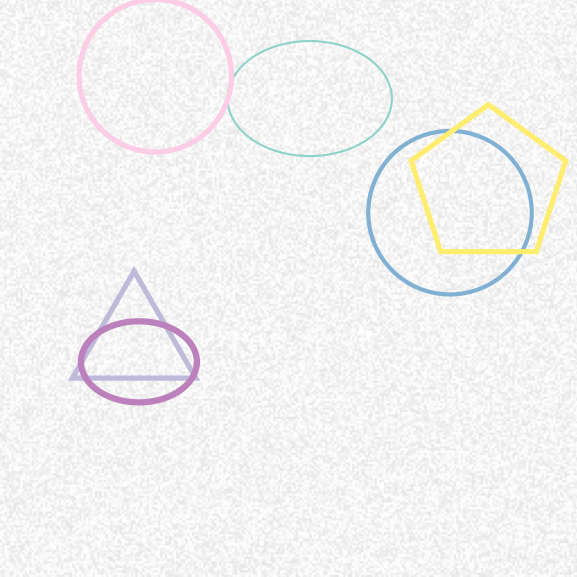[{"shape": "oval", "thickness": 1, "radius": 0.71, "center": [0.536, 0.828]}, {"shape": "triangle", "thickness": 2.5, "radius": 0.62, "center": [0.232, 0.406]}, {"shape": "circle", "thickness": 2, "radius": 0.71, "center": [0.779, 0.631]}, {"shape": "circle", "thickness": 2.5, "radius": 0.66, "center": [0.269, 0.868]}, {"shape": "oval", "thickness": 3, "radius": 0.5, "center": [0.241, 0.373]}, {"shape": "pentagon", "thickness": 2.5, "radius": 0.7, "center": [0.846, 0.677]}]